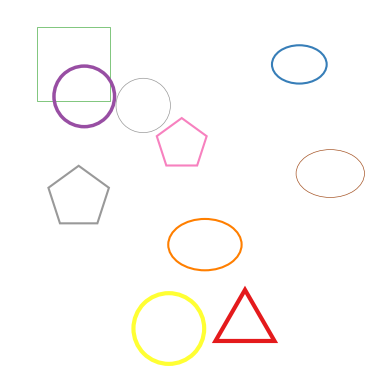[{"shape": "triangle", "thickness": 3, "radius": 0.44, "center": [0.636, 0.159]}, {"shape": "oval", "thickness": 1.5, "radius": 0.36, "center": [0.777, 0.833]}, {"shape": "square", "thickness": 0.5, "radius": 0.48, "center": [0.191, 0.834]}, {"shape": "circle", "thickness": 2.5, "radius": 0.39, "center": [0.219, 0.75]}, {"shape": "oval", "thickness": 1.5, "radius": 0.48, "center": [0.532, 0.365]}, {"shape": "circle", "thickness": 3, "radius": 0.46, "center": [0.438, 0.147]}, {"shape": "oval", "thickness": 0.5, "radius": 0.44, "center": [0.858, 0.549]}, {"shape": "pentagon", "thickness": 1.5, "radius": 0.34, "center": [0.472, 0.625]}, {"shape": "circle", "thickness": 0.5, "radius": 0.35, "center": [0.372, 0.726]}, {"shape": "pentagon", "thickness": 1.5, "radius": 0.41, "center": [0.204, 0.487]}]